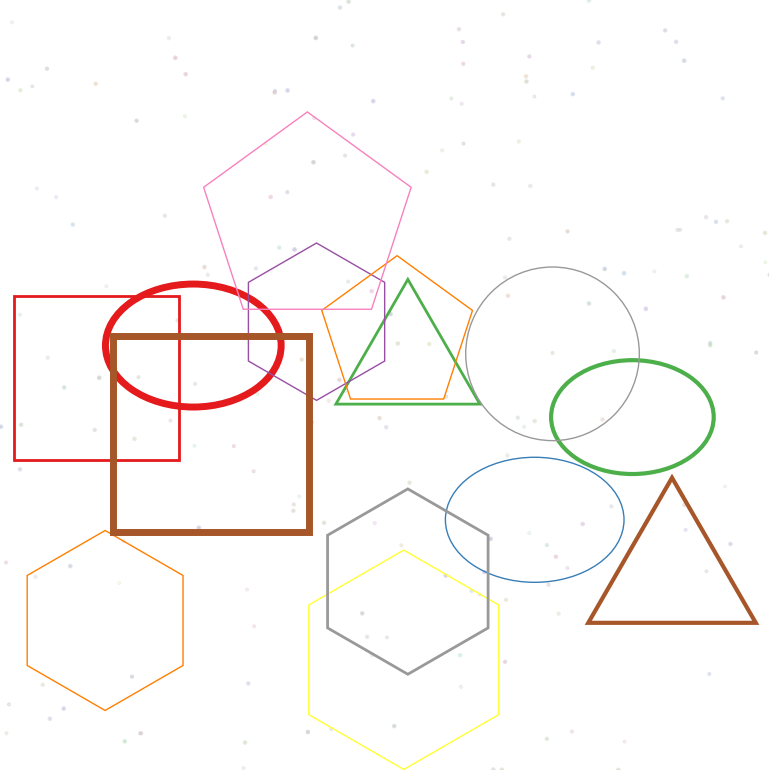[{"shape": "square", "thickness": 1, "radius": 0.53, "center": [0.126, 0.509]}, {"shape": "oval", "thickness": 2.5, "radius": 0.57, "center": [0.251, 0.551]}, {"shape": "oval", "thickness": 0.5, "radius": 0.58, "center": [0.694, 0.325]}, {"shape": "oval", "thickness": 1.5, "radius": 0.53, "center": [0.821, 0.458]}, {"shape": "triangle", "thickness": 1, "radius": 0.54, "center": [0.53, 0.529]}, {"shape": "hexagon", "thickness": 0.5, "radius": 0.51, "center": [0.411, 0.582]}, {"shape": "hexagon", "thickness": 0.5, "radius": 0.58, "center": [0.137, 0.194]}, {"shape": "pentagon", "thickness": 0.5, "radius": 0.51, "center": [0.516, 0.565]}, {"shape": "hexagon", "thickness": 0.5, "radius": 0.71, "center": [0.524, 0.143]}, {"shape": "triangle", "thickness": 1.5, "radius": 0.63, "center": [0.873, 0.254]}, {"shape": "square", "thickness": 2.5, "radius": 0.64, "center": [0.274, 0.437]}, {"shape": "pentagon", "thickness": 0.5, "radius": 0.71, "center": [0.399, 0.713]}, {"shape": "hexagon", "thickness": 1, "radius": 0.6, "center": [0.53, 0.245]}, {"shape": "circle", "thickness": 0.5, "radius": 0.56, "center": [0.718, 0.54]}]